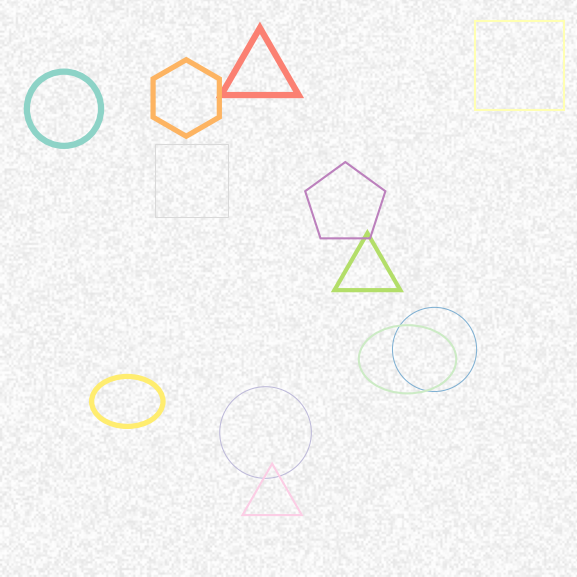[{"shape": "circle", "thickness": 3, "radius": 0.32, "center": [0.111, 0.811]}, {"shape": "square", "thickness": 1, "radius": 0.39, "center": [0.899, 0.886]}, {"shape": "circle", "thickness": 0.5, "radius": 0.4, "center": [0.46, 0.25]}, {"shape": "triangle", "thickness": 3, "radius": 0.39, "center": [0.45, 0.873]}, {"shape": "circle", "thickness": 0.5, "radius": 0.36, "center": [0.752, 0.394]}, {"shape": "hexagon", "thickness": 2.5, "radius": 0.33, "center": [0.322, 0.829]}, {"shape": "triangle", "thickness": 2, "radius": 0.33, "center": [0.636, 0.53]}, {"shape": "triangle", "thickness": 1, "radius": 0.3, "center": [0.471, 0.137]}, {"shape": "square", "thickness": 0.5, "radius": 0.32, "center": [0.332, 0.686]}, {"shape": "pentagon", "thickness": 1, "radius": 0.37, "center": [0.598, 0.645]}, {"shape": "oval", "thickness": 1, "radius": 0.42, "center": [0.706, 0.377]}, {"shape": "oval", "thickness": 2.5, "radius": 0.31, "center": [0.22, 0.304]}]